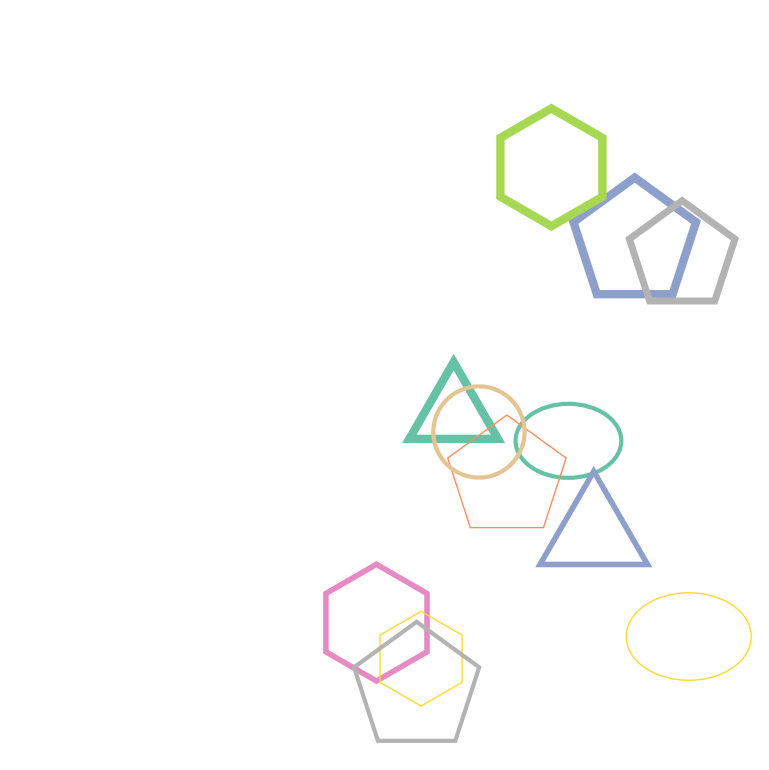[{"shape": "oval", "thickness": 1.5, "radius": 0.34, "center": [0.738, 0.428]}, {"shape": "triangle", "thickness": 3, "radius": 0.33, "center": [0.589, 0.463]}, {"shape": "pentagon", "thickness": 0.5, "radius": 0.4, "center": [0.658, 0.38]}, {"shape": "triangle", "thickness": 2, "radius": 0.4, "center": [0.771, 0.307]}, {"shape": "pentagon", "thickness": 3, "radius": 0.42, "center": [0.824, 0.686]}, {"shape": "hexagon", "thickness": 2, "radius": 0.38, "center": [0.489, 0.191]}, {"shape": "hexagon", "thickness": 3, "radius": 0.38, "center": [0.716, 0.783]}, {"shape": "oval", "thickness": 0.5, "radius": 0.41, "center": [0.895, 0.173]}, {"shape": "hexagon", "thickness": 0.5, "radius": 0.31, "center": [0.547, 0.145]}, {"shape": "circle", "thickness": 1.5, "radius": 0.3, "center": [0.622, 0.439]}, {"shape": "pentagon", "thickness": 2.5, "radius": 0.36, "center": [0.886, 0.667]}, {"shape": "pentagon", "thickness": 1.5, "radius": 0.43, "center": [0.541, 0.107]}]